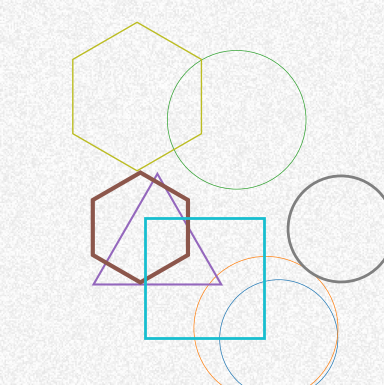[{"shape": "circle", "thickness": 0.5, "radius": 0.77, "center": [0.724, 0.12]}, {"shape": "circle", "thickness": 0.5, "radius": 0.94, "center": [0.691, 0.147]}, {"shape": "circle", "thickness": 0.5, "radius": 0.9, "center": [0.615, 0.689]}, {"shape": "triangle", "thickness": 1.5, "radius": 0.96, "center": [0.409, 0.357]}, {"shape": "hexagon", "thickness": 3, "radius": 0.71, "center": [0.365, 0.409]}, {"shape": "circle", "thickness": 2, "radius": 0.69, "center": [0.886, 0.405]}, {"shape": "hexagon", "thickness": 1, "radius": 0.96, "center": [0.356, 0.749]}, {"shape": "square", "thickness": 2, "radius": 0.78, "center": [0.531, 0.278]}]